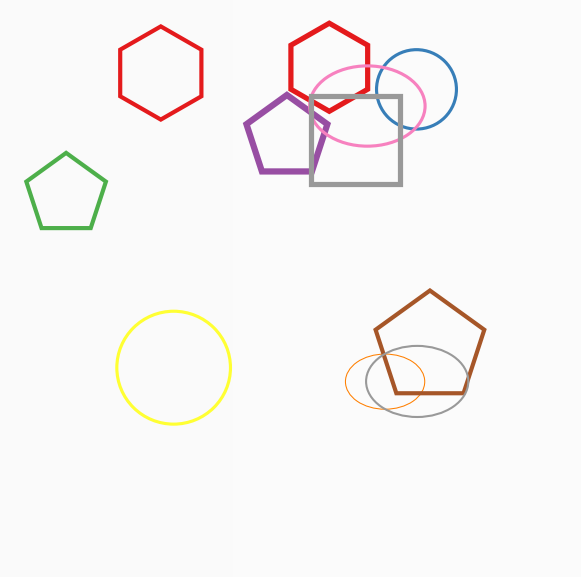[{"shape": "hexagon", "thickness": 2.5, "radius": 0.38, "center": [0.567, 0.883]}, {"shape": "hexagon", "thickness": 2, "radius": 0.4, "center": [0.277, 0.873]}, {"shape": "circle", "thickness": 1.5, "radius": 0.34, "center": [0.717, 0.844]}, {"shape": "pentagon", "thickness": 2, "radius": 0.36, "center": [0.114, 0.662]}, {"shape": "pentagon", "thickness": 3, "radius": 0.37, "center": [0.494, 0.761]}, {"shape": "oval", "thickness": 0.5, "radius": 0.34, "center": [0.663, 0.338]}, {"shape": "circle", "thickness": 1.5, "radius": 0.49, "center": [0.299, 0.362]}, {"shape": "pentagon", "thickness": 2, "radius": 0.49, "center": [0.74, 0.398]}, {"shape": "oval", "thickness": 1.5, "radius": 0.5, "center": [0.632, 0.816]}, {"shape": "oval", "thickness": 1, "radius": 0.44, "center": [0.718, 0.339]}, {"shape": "square", "thickness": 2.5, "radius": 0.38, "center": [0.612, 0.756]}]